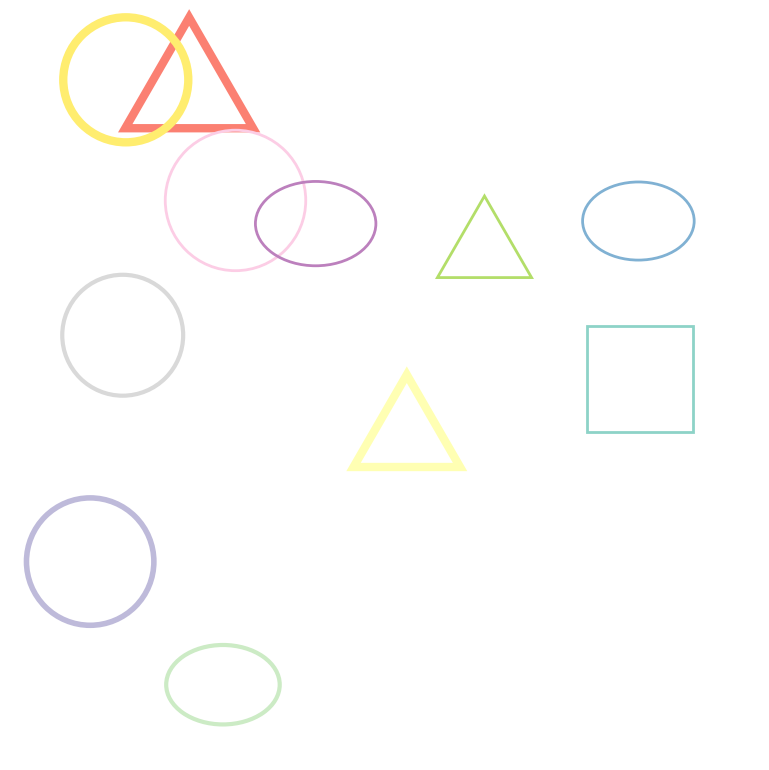[{"shape": "square", "thickness": 1, "radius": 0.35, "center": [0.832, 0.508]}, {"shape": "triangle", "thickness": 3, "radius": 0.4, "center": [0.528, 0.433]}, {"shape": "circle", "thickness": 2, "radius": 0.41, "center": [0.117, 0.271]}, {"shape": "triangle", "thickness": 3, "radius": 0.48, "center": [0.246, 0.881]}, {"shape": "oval", "thickness": 1, "radius": 0.36, "center": [0.829, 0.713]}, {"shape": "triangle", "thickness": 1, "radius": 0.35, "center": [0.629, 0.675]}, {"shape": "circle", "thickness": 1, "radius": 0.46, "center": [0.306, 0.74]}, {"shape": "circle", "thickness": 1.5, "radius": 0.39, "center": [0.159, 0.565]}, {"shape": "oval", "thickness": 1, "radius": 0.39, "center": [0.41, 0.71]}, {"shape": "oval", "thickness": 1.5, "radius": 0.37, "center": [0.29, 0.111]}, {"shape": "circle", "thickness": 3, "radius": 0.41, "center": [0.163, 0.896]}]